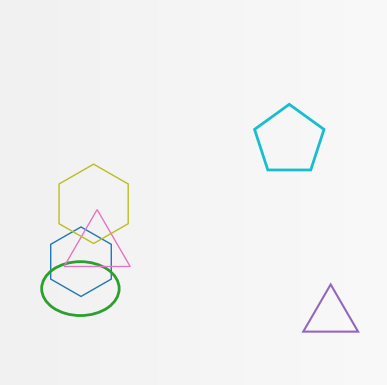[{"shape": "hexagon", "thickness": 1, "radius": 0.45, "center": [0.209, 0.32]}, {"shape": "oval", "thickness": 2, "radius": 0.5, "center": [0.207, 0.25]}, {"shape": "triangle", "thickness": 1.5, "radius": 0.41, "center": [0.853, 0.179]}, {"shape": "triangle", "thickness": 1, "radius": 0.49, "center": [0.251, 0.357]}, {"shape": "hexagon", "thickness": 1, "radius": 0.52, "center": [0.242, 0.471]}, {"shape": "pentagon", "thickness": 2, "radius": 0.47, "center": [0.747, 0.635]}]